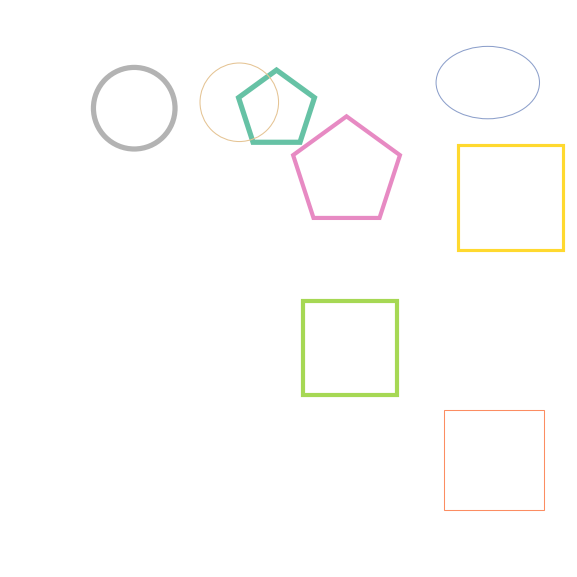[{"shape": "pentagon", "thickness": 2.5, "radius": 0.35, "center": [0.479, 0.809]}, {"shape": "square", "thickness": 0.5, "radius": 0.43, "center": [0.855, 0.203]}, {"shape": "oval", "thickness": 0.5, "radius": 0.45, "center": [0.845, 0.856]}, {"shape": "pentagon", "thickness": 2, "radius": 0.49, "center": [0.6, 0.7]}, {"shape": "square", "thickness": 2, "radius": 0.4, "center": [0.606, 0.397]}, {"shape": "square", "thickness": 1.5, "radius": 0.45, "center": [0.884, 0.657]}, {"shape": "circle", "thickness": 0.5, "radius": 0.34, "center": [0.414, 0.822]}, {"shape": "circle", "thickness": 2.5, "radius": 0.35, "center": [0.232, 0.812]}]